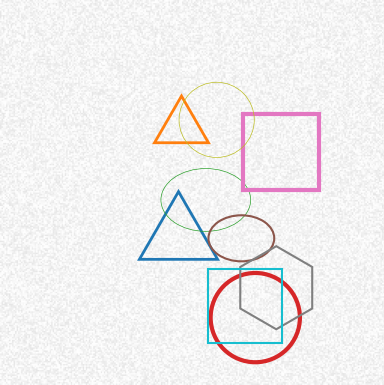[{"shape": "triangle", "thickness": 2, "radius": 0.59, "center": [0.464, 0.385]}, {"shape": "triangle", "thickness": 2, "radius": 0.4, "center": [0.471, 0.67]}, {"shape": "oval", "thickness": 0.5, "radius": 0.58, "center": [0.535, 0.481]}, {"shape": "circle", "thickness": 3, "radius": 0.58, "center": [0.663, 0.175]}, {"shape": "oval", "thickness": 1.5, "radius": 0.43, "center": [0.627, 0.381]}, {"shape": "square", "thickness": 3, "radius": 0.49, "center": [0.729, 0.606]}, {"shape": "hexagon", "thickness": 1.5, "radius": 0.54, "center": [0.718, 0.253]}, {"shape": "circle", "thickness": 0.5, "radius": 0.49, "center": [0.563, 0.689]}, {"shape": "square", "thickness": 1.5, "radius": 0.48, "center": [0.637, 0.205]}]